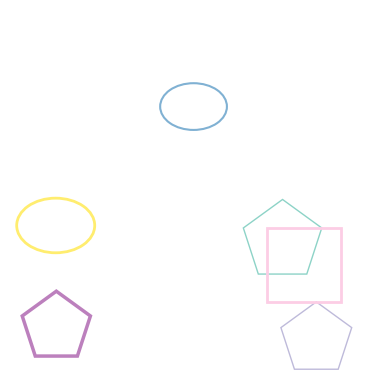[{"shape": "pentagon", "thickness": 1, "radius": 0.54, "center": [0.734, 0.375]}, {"shape": "pentagon", "thickness": 1, "radius": 0.48, "center": [0.822, 0.119]}, {"shape": "oval", "thickness": 1.5, "radius": 0.43, "center": [0.503, 0.723]}, {"shape": "square", "thickness": 2, "radius": 0.48, "center": [0.789, 0.312]}, {"shape": "pentagon", "thickness": 2.5, "radius": 0.47, "center": [0.146, 0.151]}, {"shape": "oval", "thickness": 2, "radius": 0.51, "center": [0.145, 0.414]}]